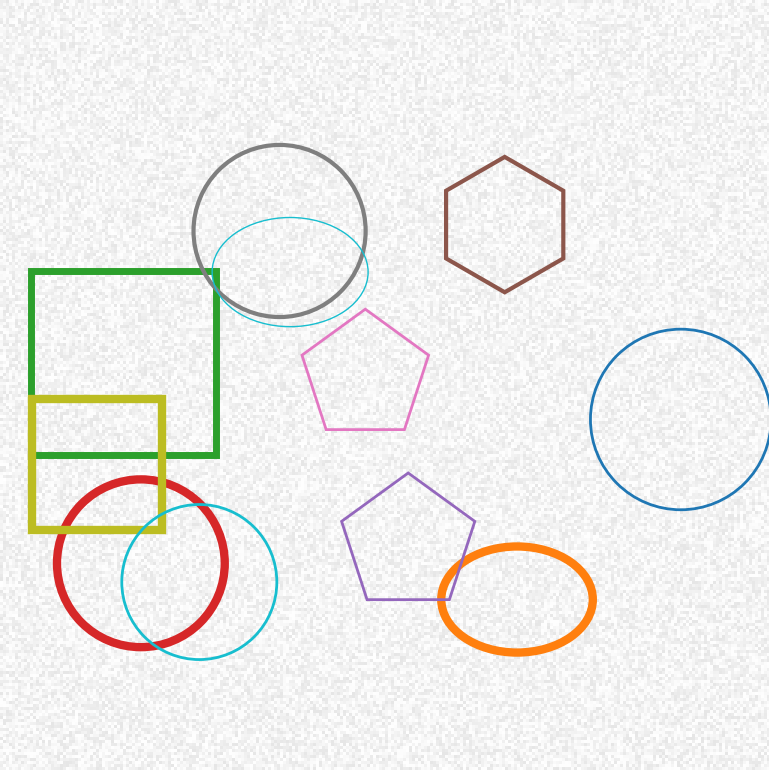[{"shape": "circle", "thickness": 1, "radius": 0.59, "center": [0.884, 0.455]}, {"shape": "oval", "thickness": 3, "radius": 0.49, "center": [0.671, 0.221]}, {"shape": "square", "thickness": 2.5, "radius": 0.6, "center": [0.16, 0.528]}, {"shape": "circle", "thickness": 3, "radius": 0.54, "center": [0.183, 0.268]}, {"shape": "pentagon", "thickness": 1, "radius": 0.45, "center": [0.53, 0.295]}, {"shape": "hexagon", "thickness": 1.5, "radius": 0.44, "center": [0.655, 0.708]}, {"shape": "pentagon", "thickness": 1, "radius": 0.43, "center": [0.474, 0.512]}, {"shape": "circle", "thickness": 1.5, "radius": 0.56, "center": [0.363, 0.7]}, {"shape": "square", "thickness": 3, "radius": 0.42, "center": [0.126, 0.397]}, {"shape": "circle", "thickness": 1, "radius": 0.5, "center": [0.259, 0.244]}, {"shape": "oval", "thickness": 0.5, "radius": 0.51, "center": [0.377, 0.647]}]